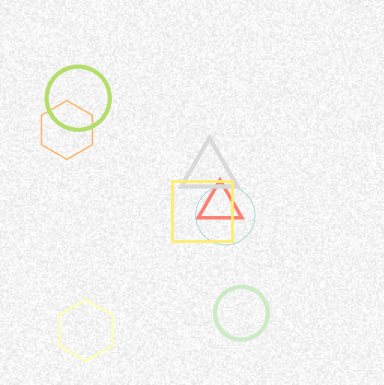[{"shape": "circle", "thickness": 0.5, "radius": 0.39, "center": [0.585, 0.441]}, {"shape": "hexagon", "thickness": 1.5, "radius": 0.4, "center": [0.223, 0.142]}, {"shape": "triangle", "thickness": 2.5, "radius": 0.33, "center": [0.572, 0.467]}, {"shape": "hexagon", "thickness": 1, "radius": 0.38, "center": [0.174, 0.662]}, {"shape": "circle", "thickness": 3, "radius": 0.41, "center": [0.203, 0.745]}, {"shape": "triangle", "thickness": 3, "radius": 0.42, "center": [0.544, 0.558]}, {"shape": "circle", "thickness": 3, "radius": 0.34, "center": [0.627, 0.186]}, {"shape": "square", "thickness": 2, "radius": 0.39, "center": [0.525, 0.451]}]